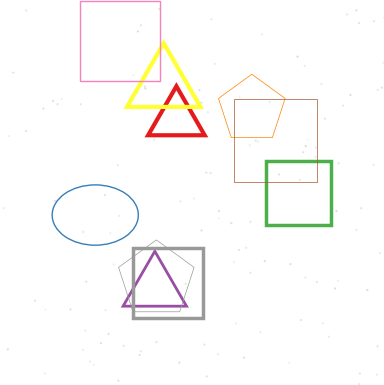[{"shape": "triangle", "thickness": 3, "radius": 0.42, "center": [0.458, 0.691]}, {"shape": "oval", "thickness": 1, "radius": 0.56, "center": [0.247, 0.441]}, {"shape": "square", "thickness": 2.5, "radius": 0.42, "center": [0.775, 0.498]}, {"shape": "triangle", "thickness": 2, "radius": 0.48, "center": [0.402, 0.252]}, {"shape": "pentagon", "thickness": 0.5, "radius": 0.45, "center": [0.654, 0.716]}, {"shape": "triangle", "thickness": 3, "radius": 0.55, "center": [0.425, 0.777]}, {"shape": "square", "thickness": 0.5, "radius": 0.54, "center": [0.716, 0.634]}, {"shape": "square", "thickness": 1, "radius": 0.52, "center": [0.312, 0.893]}, {"shape": "pentagon", "thickness": 0.5, "radius": 0.52, "center": [0.406, 0.274]}, {"shape": "square", "thickness": 2.5, "radius": 0.46, "center": [0.437, 0.265]}]